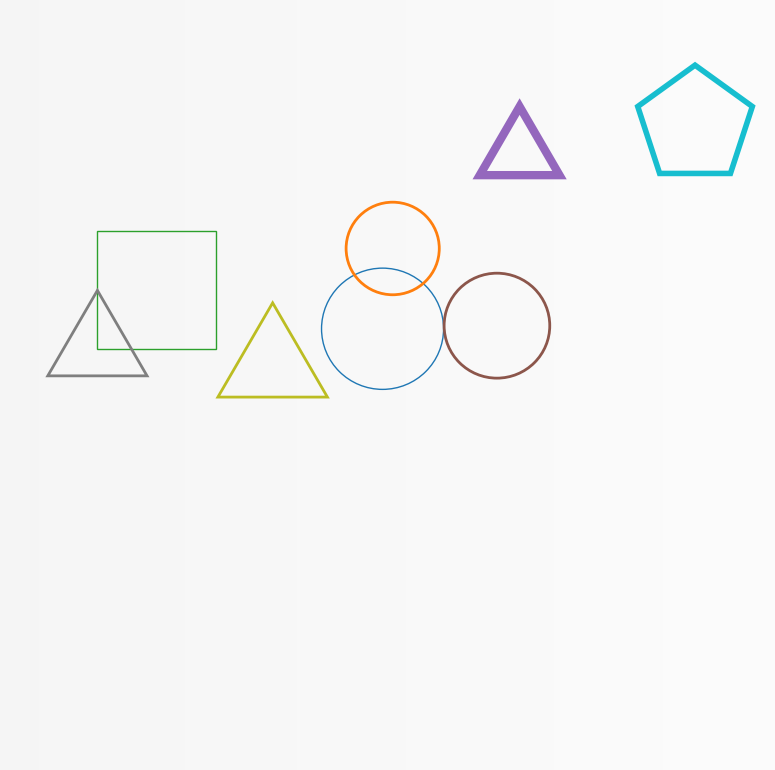[{"shape": "circle", "thickness": 0.5, "radius": 0.39, "center": [0.494, 0.573]}, {"shape": "circle", "thickness": 1, "radius": 0.3, "center": [0.507, 0.677]}, {"shape": "square", "thickness": 0.5, "radius": 0.38, "center": [0.202, 0.623]}, {"shape": "triangle", "thickness": 3, "radius": 0.3, "center": [0.67, 0.802]}, {"shape": "circle", "thickness": 1, "radius": 0.34, "center": [0.641, 0.577]}, {"shape": "triangle", "thickness": 1, "radius": 0.37, "center": [0.126, 0.549]}, {"shape": "triangle", "thickness": 1, "radius": 0.41, "center": [0.352, 0.525]}, {"shape": "pentagon", "thickness": 2, "radius": 0.39, "center": [0.897, 0.838]}]